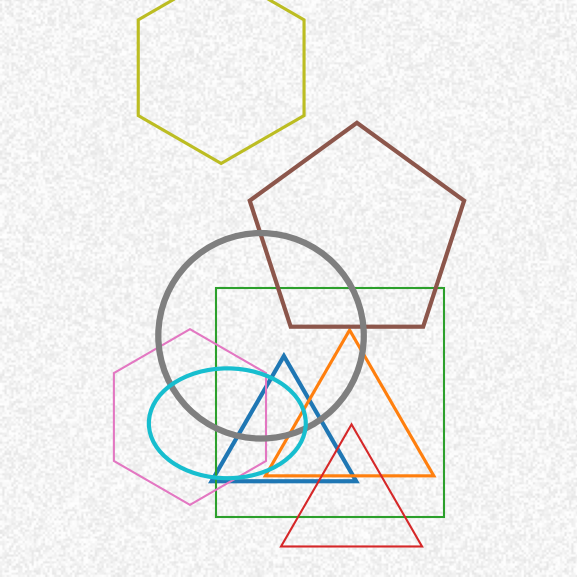[{"shape": "triangle", "thickness": 2, "radius": 0.72, "center": [0.492, 0.238]}, {"shape": "triangle", "thickness": 1.5, "radius": 0.84, "center": [0.605, 0.259]}, {"shape": "square", "thickness": 1, "radius": 0.99, "center": [0.572, 0.302]}, {"shape": "triangle", "thickness": 1, "radius": 0.7, "center": [0.609, 0.123]}, {"shape": "pentagon", "thickness": 2, "radius": 0.98, "center": [0.618, 0.591]}, {"shape": "hexagon", "thickness": 1, "radius": 0.76, "center": [0.329, 0.277]}, {"shape": "circle", "thickness": 3, "radius": 0.89, "center": [0.452, 0.418]}, {"shape": "hexagon", "thickness": 1.5, "radius": 0.83, "center": [0.383, 0.882]}, {"shape": "oval", "thickness": 2, "radius": 0.68, "center": [0.394, 0.266]}]